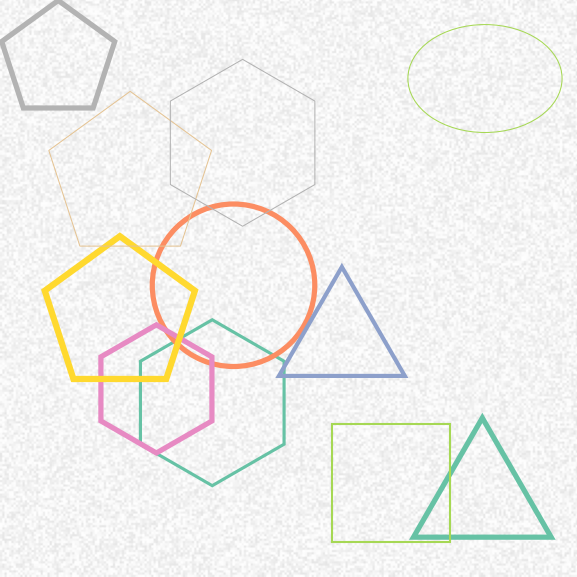[{"shape": "hexagon", "thickness": 1.5, "radius": 0.72, "center": [0.368, 0.302]}, {"shape": "triangle", "thickness": 2.5, "radius": 0.69, "center": [0.835, 0.138]}, {"shape": "circle", "thickness": 2.5, "radius": 0.7, "center": [0.404, 0.505]}, {"shape": "triangle", "thickness": 2, "radius": 0.63, "center": [0.592, 0.411]}, {"shape": "hexagon", "thickness": 2.5, "radius": 0.55, "center": [0.271, 0.326]}, {"shape": "square", "thickness": 1, "radius": 0.51, "center": [0.678, 0.163]}, {"shape": "oval", "thickness": 0.5, "radius": 0.67, "center": [0.84, 0.863]}, {"shape": "pentagon", "thickness": 3, "radius": 0.68, "center": [0.208, 0.453]}, {"shape": "pentagon", "thickness": 0.5, "radius": 0.74, "center": [0.225, 0.693]}, {"shape": "pentagon", "thickness": 2.5, "radius": 0.51, "center": [0.101, 0.895]}, {"shape": "hexagon", "thickness": 0.5, "radius": 0.72, "center": [0.42, 0.752]}]